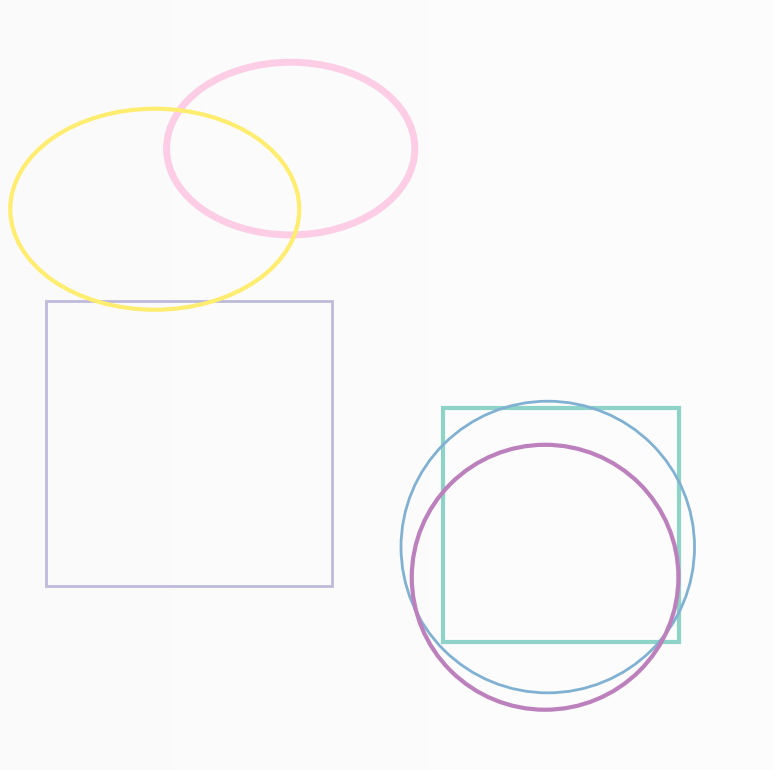[{"shape": "square", "thickness": 1.5, "radius": 0.76, "center": [0.724, 0.318]}, {"shape": "square", "thickness": 1, "radius": 0.92, "center": [0.244, 0.424]}, {"shape": "circle", "thickness": 1, "radius": 0.95, "center": [0.707, 0.29]}, {"shape": "oval", "thickness": 2.5, "radius": 0.8, "center": [0.375, 0.807]}, {"shape": "circle", "thickness": 1.5, "radius": 0.86, "center": [0.703, 0.25]}, {"shape": "oval", "thickness": 1.5, "radius": 0.93, "center": [0.2, 0.728]}]